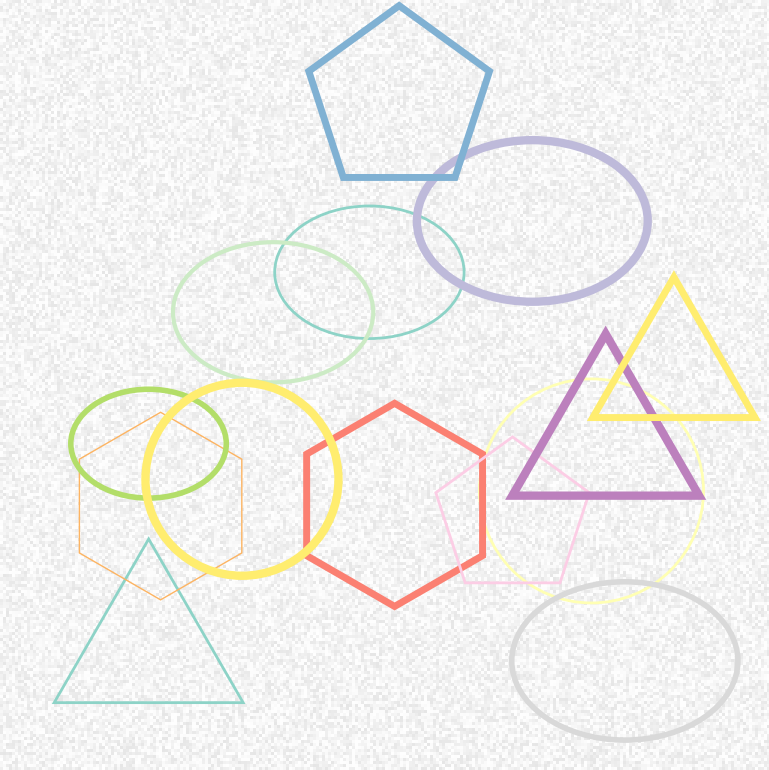[{"shape": "triangle", "thickness": 1, "radius": 0.71, "center": [0.193, 0.158]}, {"shape": "oval", "thickness": 1, "radius": 0.62, "center": [0.48, 0.646]}, {"shape": "circle", "thickness": 1, "radius": 0.73, "center": [0.768, 0.362]}, {"shape": "oval", "thickness": 3, "radius": 0.75, "center": [0.691, 0.713]}, {"shape": "hexagon", "thickness": 2.5, "radius": 0.66, "center": [0.512, 0.344]}, {"shape": "pentagon", "thickness": 2.5, "radius": 0.62, "center": [0.518, 0.869]}, {"shape": "hexagon", "thickness": 0.5, "radius": 0.61, "center": [0.209, 0.343]}, {"shape": "oval", "thickness": 2, "radius": 0.5, "center": [0.193, 0.424]}, {"shape": "pentagon", "thickness": 1, "radius": 0.52, "center": [0.666, 0.328]}, {"shape": "oval", "thickness": 2, "radius": 0.73, "center": [0.811, 0.142]}, {"shape": "triangle", "thickness": 3, "radius": 0.7, "center": [0.787, 0.426]}, {"shape": "oval", "thickness": 1.5, "radius": 0.65, "center": [0.355, 0.594]}, {"shape": "triangle", "thickness": 2.5, "radius": 0.61, "center": [0.875, 0.519]}, {"shape": "circle", "thickness": 3, "radius": 0.63, "center": [0.314, 0.378]}]